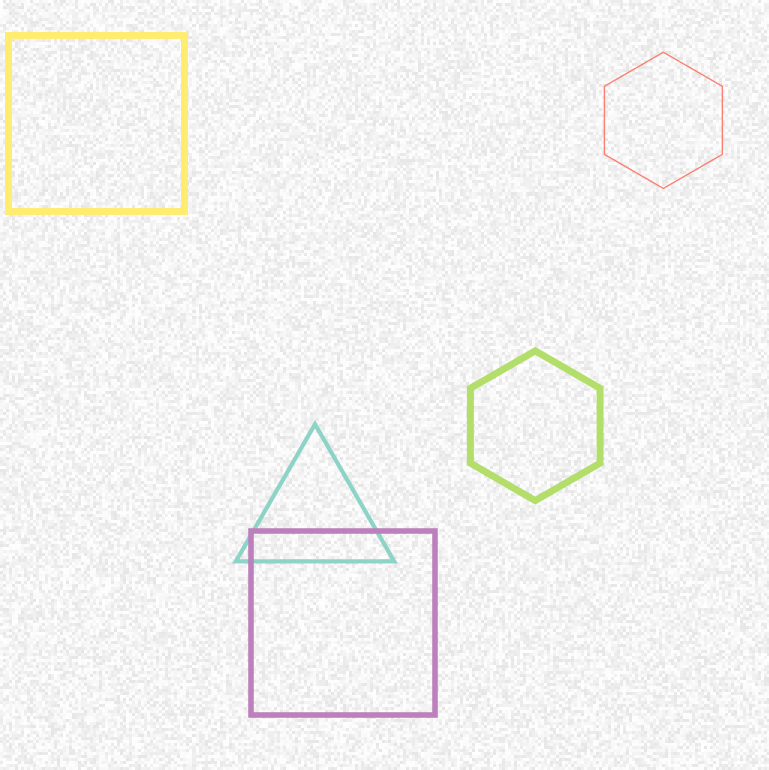[{"shape": "triangle", "thickness": 1.5, "radius": 0.59, "center": [0.409, 0.33]}, {"shape": "hexagon", "thickness": 0.5, "radius": 0.44, "center": [0.862, 0.844]}, {"shape": "hexagon", "thickness": 2.5, "radius": 0.49, "center": [0.695, 0.447]}, {"shape": "square", "thickness": 2, "radius": 0.6, "center": [0.446, 0.191]}, {"shape": "square", "thickness": 2.5, "radius": 0.57, "center": [0.125, 0.84]}]